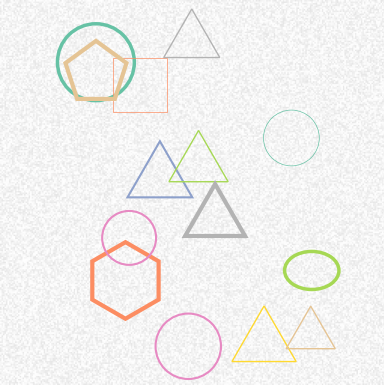[{"shape": "circle", "thickness": 2.5, "radius": 0.5, "center": [0.249, 0.838]}, {"shape": "circle", "thickness": 0.5, "radius": 0.36, "center": [0.757, 0.642]}, {"shape": "hexagon", "thickness": 3, "radius": 0.5, "center": [0.326, 0.272]}, {"shape": "square", "thickness": 0.5, "radius": 0.35, "center": [0.364, 0.779]}, {"shape": "triangle", "thickness": 1.5, "radius": 0.49, "center": [0.415, 0.536]}, {"shape": "circle", "thickness": 1.5, "radius": 0.35, "center": [0.335, 0.382]}, {"shape": "circle", "thickness": 1.5, "radius": 0.42, "center": [0.489, 0.101]}, {"shape": "triangle", "thickness": 1, "radius": 0.44, "center": [0.516, 0.572]}, {"shape": "oval", "thickness": 2.5, "radius": 0.35, "center": [0.81, 0.297]}, {"shape": "triangle", "thickness": 1, "radius": 0.48, "center": [0.686, 0.109]}, {"shape": "pentagon", "thickness": 3, "radius": 0.42, "center": [0.249, 0.81]}, {"shape": "triangle", "thickness": 1, "radius": 0.37, "center": [0.807, 0.131]}, {"shape": "triangle", "thickness": 1, "radius": 0.42, "center": [0.498, 0.893]}, {"shape": "triangle", "thickness": 3, "radius": 0.45, "center": [0.559, 0.432]}]